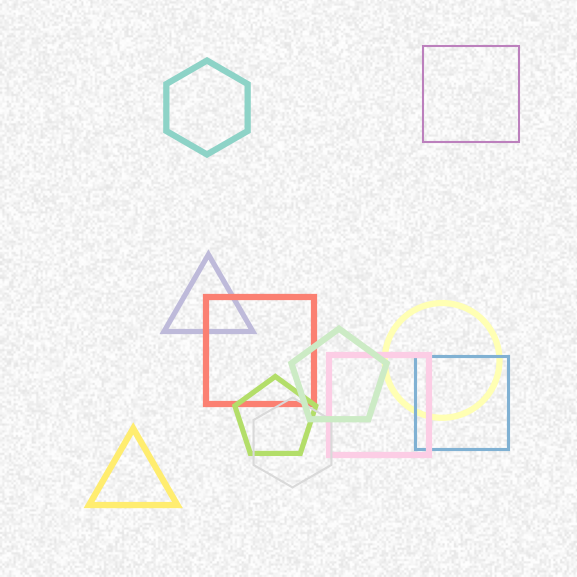[{"shape": "hexagon", "thickness": 3, "radius": 0.41, "center": [0.358, 0.813]}, {"shape": "circle", "thickness": 3, "radius": 0.5, "center": [0.766, 0.375]}, {"shape": "triangle", "thickness": 2.5, "radius": 0.44, "center": [0.361, 0.47]}, {"shape": "square", "thickness": 3, "radius": 0.47, "center": [0.451, 0.392]}, {"shape": "square", "thickness": 1.5, "radius": 0.4, "center": [0.799, 0.302]}, {"shape": "pentagon", "thickness": 2.5, "radius": 0.37, "center": [0.477, 0.274]}, {"shape": "square", "thickness": 3, "radius": 0.43, "center": [0.656, 0.298]}, {"shape": "hexagon", "thickness": 1, "radius": 0.39, "center": [0.506, 0.233]}, {"shape": "square", "thickness": 1, "radius": 0.42, "center": [0.816, 0.837]}, {"shape": "pentagon", "thickness": 3, "radius": 0.43, "center": [0.587, 0.343]}, {"shape": "triangle", "thickness": 3, "radius": 0.44, "center": [0.231, 0.169]}]